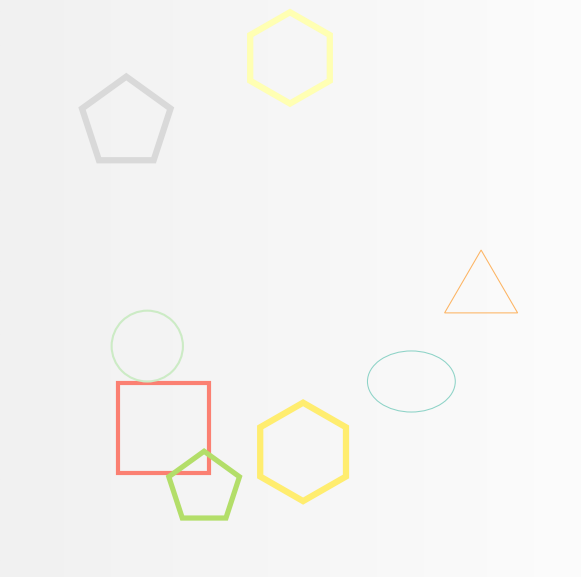[{"shape": "oval", "thickness": 0.5, "radius": 0.38, "center": [0.708, 0.339]}, {"shape": "hexagon", "thickness": 3, "radius": 0.4, "center": [0.499, 0.899]}, {"shape": "square", "thickness": 2, "radius": 0.39, "center": [0.281, 0.258]}, {"shape": "triangle", "thickness": 0.5, "radius": 0.36, "center": [0.828, 0.494]}, {"shape": "pentagon", "thickness": 2.5, "radius": 0.32, "center": [0.351, 0.154]}, {"shape": "pentagon", "thickness": 3, "radius": 0.4, "center": [0.217, 0.786]}, {"shape": "circle", "thickness": 1, "radius": 0.31, "center": [0.253, 0.4]}, {"shape": "hexagon", "thickness": 3, "radius": 0.43, "center": [0.521, 0.217]}]